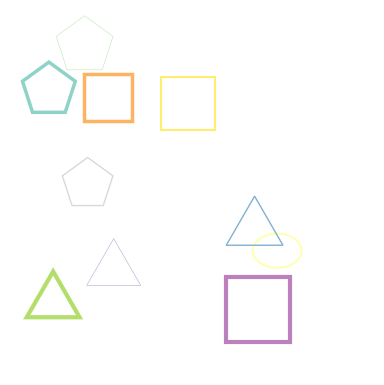[{"shape": "pentagon", "thickness": 2.5, "radius": 0.36, "center": [0.127, 0.767]}, {"shape": "oval", "thickness": 1.5, "radius": 0.32, "center": [0.72, 0.349]}, {"shape": "triangle", "thickness": 0.5, "radius": 0.4, "center": [0.295, 0.299]}, {"shape": "triangle", "thickness": 1, "radius": 0.43, "center": [0.661, 0.405]}, {"shape": "square", "thickness": 2.5, "radius": 0.31, "center": [0.281, 0.747]}, {"shape": "triangle", "thickness": 3, "radius": 0.4, "center": [0.138, 0.216]}, {"shape": "pentagon", "thickness": 1, "radius": 0.34, "center": [0.228, 0.522]}, {"shape": "square", "thickness": 3, "radius": 0.42, "center": [0.67, 0.196]}, {"shape": "pentagon", "thickness": 0.5, "radius": 0.39, "center": [0.22, 0.881]}, {"shape": "square", "thickness": 1.5, "radius": 0.35, "center": [0.488, 0.732]}]